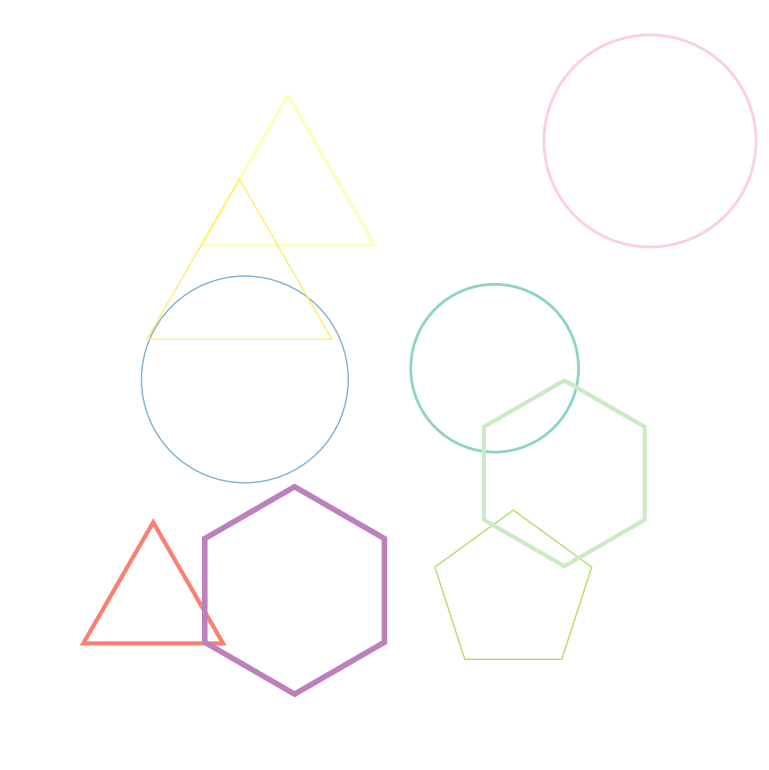[{"shape": "circle", "thickness": 1, "radius": 0.54, "center": [0.642, 0.522]}, {"shape": "triangle", "thickness": 1, "radius": 0.65, "center": [0.374, 0.747]}, {"shape": "triangle", "thickness": 1.5, "radius": 0.52, "center": [0.199, 0.217]}, {"shape": "circle", "thickness": 0.5, "radius": 0.67, "center": [0.318, 0.507]}, {"shape": "pentagon", "thickness": 0.5, "radius": 0.54, "center": [0.667, 0.23]}, {"shape": "circle", "thickness": 1, "radius": 0.69, "center": [0.844, 0.817]}, {"shape": "hexagon", "thickness": 2, "radius": 0.67, "center": [0.383, 0.233]}, {"shape": "hexagon", "thickness": 1.5, "radius": 0.6, "center": [0.733, 0.385]}, {"shape": "triangle", "thickness": 0.5, "radius": 0.69, "center": [0.311, 0.629]}]